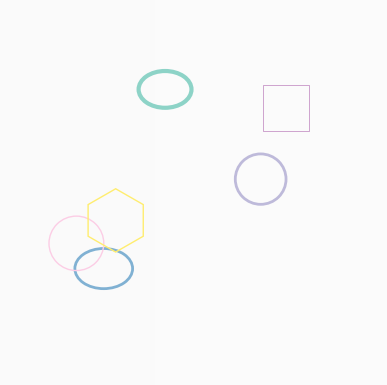[{"shape": "oval", "thickness": 3, "radius": 0.34, "center": [0.426, 0.768]}, {"shape": "circle", "thickness": 2, "radius": 0.33, "center": [0.673, 0.535]}, {"shape": "oval", "thickness": 2, "radius": 0.37, "center": [0.268, 0.302]}, {"shape": "circle", "thickness": 1, "radius": 0.35, "center": [0.197, 0.368]}, {"shape": "square", "thickness": 0.5, "radius": 0.3, "center": [0.739, 0.719]}, {"shape": "hexagon", "thickness": 1, "radius": 0.41, "center": [0.299, 0.428]}]